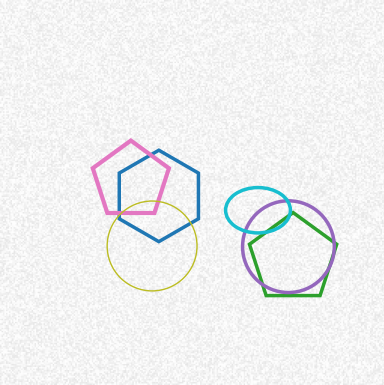[{"shape": "hexagon", "thickness": 2.5, "radius": 0.59, "center": [0.413, 0.491]}, {"shape": "pentagon", "thickness": 2.5, "radius": 0.6, "center": [0.761, 0.329]}, {"shape": "circle", "thickness": 2.5, "radius": 0.6, "center": [0.749, 0.359]}, {"shape": "pentagon", "thickness": 3, "radius": 0.52, "center": [0.34, 0.531]}, {"shape": "circle", "thickness": 1, "radius": 0.58, "center": [0.395, 0.361]}, {"shape": "oval", "thickness": 2.5, "radius": 0.42, "center": [0.67, 0.454]}]